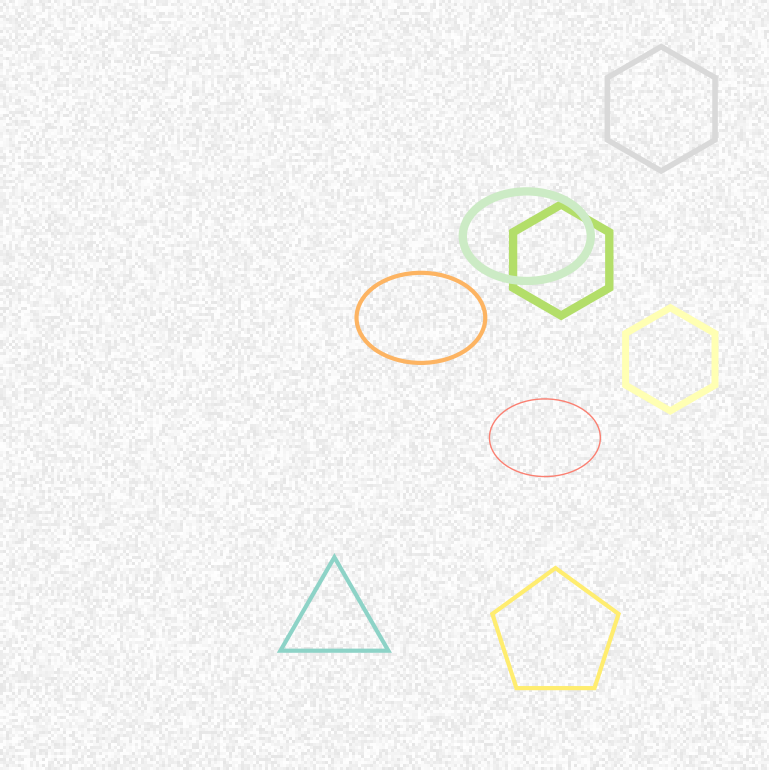[{"shape": "triangle", "thickness": 1.5, "radius": 0.4, "center": [0.434, 0.195]}, {"shape": "hexagon", "thickness": 2.5, "radius": 0.34, "center": [0.871, 0.533]}, {"shape": "oval", "thickness": 0.5, "radius": 0.36, "center": [0.708, 0.432]}, {"shape": "oval", "thickness": 1.5, "radius": 0.42, "center": [0.547, 0.587]}, {"shape": "hexagon", "thickness": 3, "radius": 0.36, "center": [0.729, 0.662]}, {"shape": "hexagon", "thickness": 2, "radius": 0.4, "center": [0.859, 0.859]}, {"shape": "oval", "thickness": 3, "radius": 0.42, "center": [0.684, 0.693]}, {"shape": "pentagon", "thickness": 1.5, "radius": 0.43, "center": [0.721, 0.176]}]